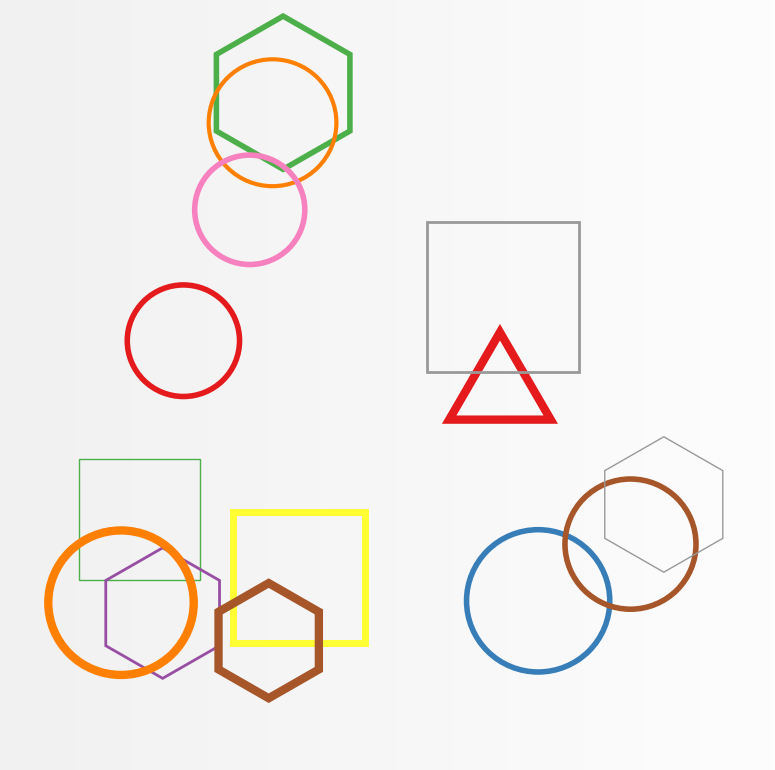[{"shape": "triangle", "thickness": 3, "radius": 0.38, "center": [0.645, 0.493]}, {"shape": "circle", "thickness": 2, "radius": 0.36, "center": [0.237, 0.558]}, {"shape": "circle", "thickness": 2, "radius": 0.46, "center": [0.694, 0.22]}, {"shape": "square", "thickness": 0.5, "radius": 0.39, "center": [0.18, 0.325]}, {"shape": "hexagon", "thickness": 2, "radius": 0.5, "center": [0.365, 0.88]}, {"shape": "hexagon", "thickness": 1, "radius": 0.42, "center": [0.21, 0.204]}, {"shape": "circle", "thickness": 1.5, "radius": 0.41, "center": [0.352, 0.841]}, {"shape": "circle", "thickness": 3, "radius": 0.47, "center": [0.156, 0.217]}, {"shape": "square", "thickness": 2.5, "radius": 0.43, "center": [0.386, 0.25]}, {"shape": "circle", "thickness": 2, "radius": 0.42, "center": [0.814, 0.293]}, {"shape": "hexagon", "thickness": 3, "radius": 0.37, "center": [0.347, 0.168]}, {"shape": "circle", "thickness": 2, "radius": 0.36, "center": [0.322, 0.728]}, {"shape": "hexagon", "thickness": 0.5, "radius": 0.44, "center": [0.857, 0.345]}, {"shape": "square", "thickness": 1, "radius": 0.49, "center": [0.649, 0.614]}]